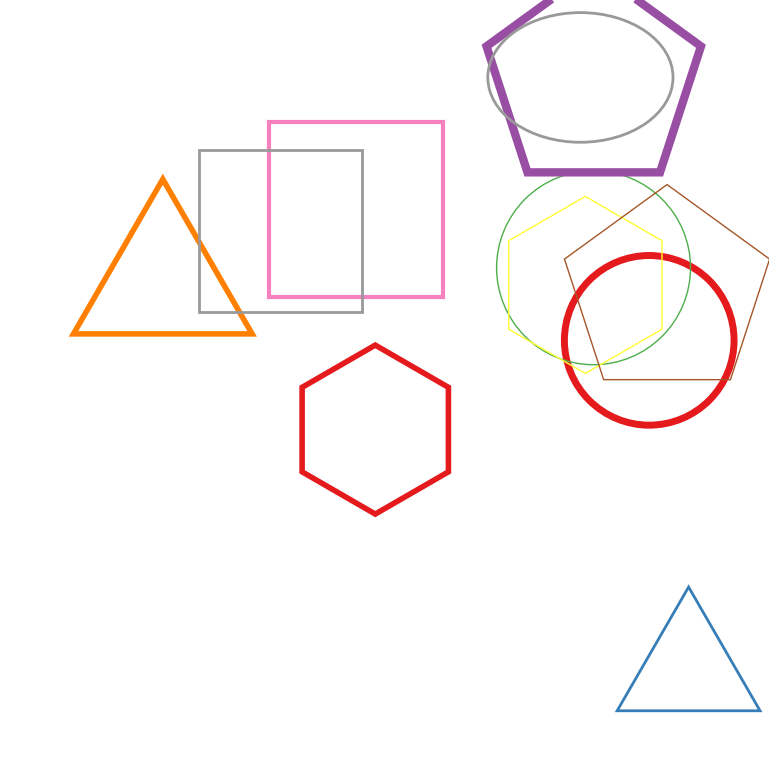[{"shape": "hexagon", "thickness": 2, "radius": 0.55, "center": [0.487, 0.442]}, {"shape": "circle", "thickness": 2.5, "radius": 0.55, "center": [0.843, 0.558]}, {"shape": "triangle", "thickness": 1, "radius": 0.54, "center": [0.894, 0.13]}, {"shape": "circle", "thickness": 0.5, "radius": 0.63, "center": [0.771, 0.652]}, {"shape": "pentagon", "thickness": 3, "radius": 0.73, "center": [0.771, 0.895]}, {"shape": "triangle", "thickness": 2, "radius": 0.67, "center": [0.211, 0.633]}, {"shape": "hexagon", "thickness": 0.5, "radius": 0.57, "center": [0.76, 0.63]}, {"shape": "pentagon", "thickness": 0.5, "radius": 0.7, "center": [0.866, 0.62]}, {"shape": "square", "thickness": 1.5, "radius": 0.57, "center": [0.463, 0.728]}, {"shape": "oval", "thickness": 1, "radius": 0.6, "center": [0.754, 0.899]}, {"shape": "square", "thickness": 1, "radius": 0.53, "center": [0.364, 0.7]}]